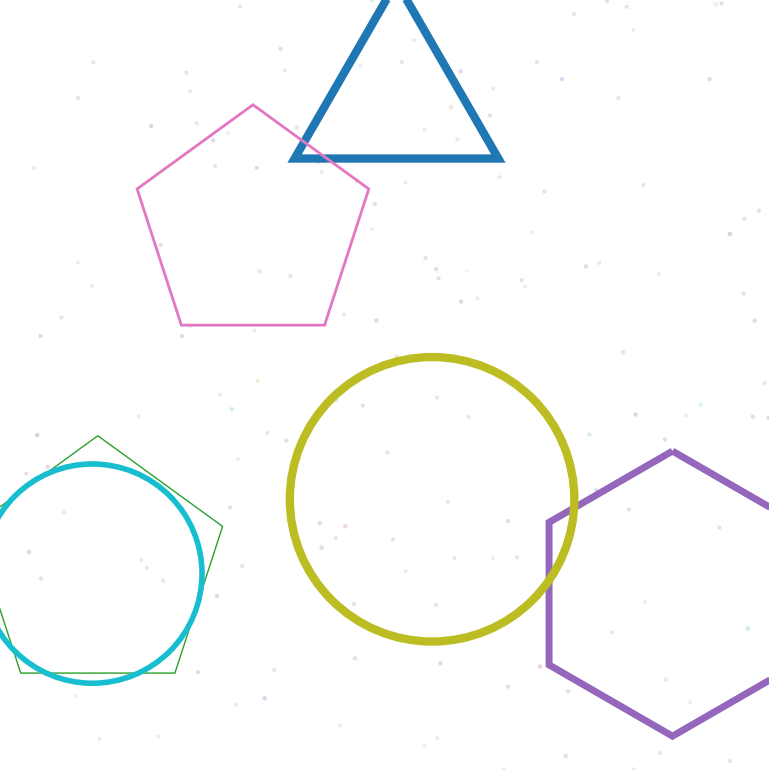[{"shape": "triangle", "thickness": 3, "radius": 0.76, "center": [0.515, 0.87]}, {"shape": "pentagon", "thickness": 0.5, "radius": 0.85, "center": [0.127, 0.264]}, {"shape": "hexagon", "thickness": 2.5, "radius": 0.93, "center": [0.873, 0.229]}, {"shape": "pentagon", "thickness": 1, "radius": 0.79, "center": [0.329, 0.706]}, {"shape": "circle", "thickness": 3, "radius": 0.92, "center": [0.561, 0.352]}, {"shape": "circle", "thickness": 2, "radius": 0.71, "center": [0.12, 0.255]}]